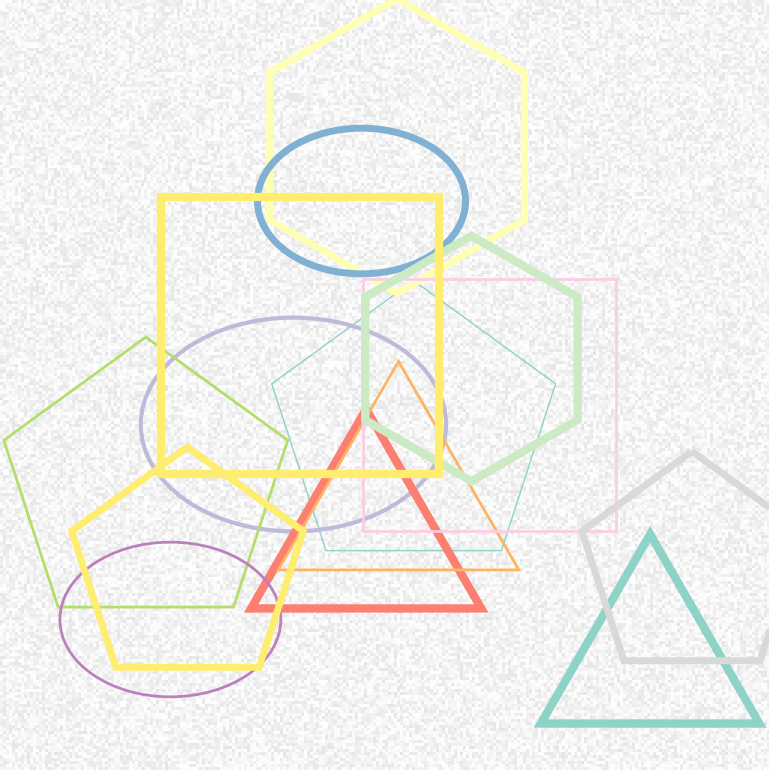[{"shape": "pentagon", "thickness": 0.5, "radius": 0.97, "center": [0.537, 0.442]}, {"shape": "triangle", "thickness": 3, "radius": 0.82, "center": [0.844, 0.142]}, {"shape": "hexagon", "thickness": 2.5, "radius": 0.96, "center": [0.516, 0.81]}, {"shape": "oval", "thickness": 1.5, "radius": 0.99, "center": [0.381, 0.449]}, {"shape": "triangle", "thickness": 3, "radius": 0.86, "center": [0.476, 0.296]}, {"shape": "oval", "thickness": 2.5, "radius": 0.68, "center": [0.469, 0.739]}, {"shape": "triangle", "thickness": 1, "radius": 0.9, "center": [0.518, 0.35]}, {"shape": "pentagon", "thickness": 1, "radius": 0.97, "center": [0.189, 0.368]}, {"shape": "square", "thickness": 1, "radius": 0.82, "center": [0.636, 0.474]}, {"shape": "pentagon", "thickness": 2.5, "radius": 0.75, "center": [0.899, 0.264]}, {"shape": "oval", "thickness": 1, "radius": 0.72, "center": [0.221, 0.195]}, {"shape": "hexagon", "thickness": 3, "radius": 0.8, "center": [0.612, 0.534]}, {"shape": "square", "thickness": 3, "radius": 0.9, "center": [0.389, 0.564]}, {"shape": "pentagon", "thickness": 2.5, "radius": 0.79, "center": [0.243, 0.261]}]